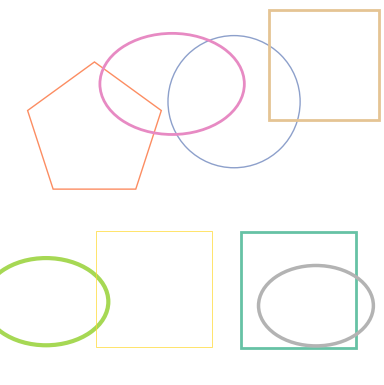[{"shape": "square", "thickness": 2, "radius": 0.75, "center": [0.776, 0.247]}, {"shape": "pentagon", "thickness": 1, "radius": 0.91, "center": [0.245, 0.656]}, {"shape": "circle", "thickness": 1, "radius": 0.86, "center": [0.608, 0.736]}, {"shape": "oval", "thickness": 2, "radius": 0.94, "center": [0.447, 0.782]}, {"shape": "oval", "thickness": 3, "radius": 0.81, "center": [0.12, 0.216]}, {"shape": "square", "thickness": 0.5, "radius": 0.75, "center": [0.399, 0.25]}, {"shape": "square", "thickness": 2, "radius": 0.71, "center": [0.842, 0.83]}, {"shape": "oval", "thickness": 2.5, "radius": 0.75, "center": [0.821, 0.206]}]